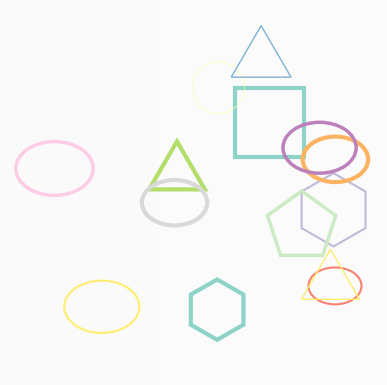[{"shape": "hexagon", "thickness": 3, "radius": 0.39, "center": [0.56, 0.196]}, {"shape": "square", "thickness": 3, "radius": 0.45, "center": [0.696, 0.681]}, {"shape": "circle", "thickness": 0.5, "radius": 0.34, "center": [0.564, 0.772]}, {"shape": "hexagon", "thickness": 1.5, "radius": 0.48, "center": [0.861, 0.455]}, {"shape": "oval", "thickness": 1.5, "radius": 0.34, "center": [0.864, 0.257]}, {"shape": "triangle", "thickness": 1, "radius": 0.45, "center": [0.674, 0.844]}, {"shape": "oval", "thickness": 3, "radius": 0.42, "center": [0.866, 0.586]}, {"shape": "triangle", "thickness": 3, "radius": 0.42, "center": [0.457, 0.55]}, {"shape": "oval", "thickness": 2.5, "radius": 0.5, "center": [0.141, 0.562]}, {"shape": "oval", "thickness": 3, "radius": 0.42, "center": [0.45, 0.473]}, {"shape": "oval", "thickness": 2.5, "radius": 0.47, "center": [0.825, 0.616]}, {"shape": "pentagon", "thickness": 2.5, "radius": 0.46, "center": [0.778, 0.412]}, {"shape": "oval", "thickness": 1.5, "radius": 0.49, "center": [0.263, 0.203]}, {"shape": "triangle", "thickness": 1, "radius": 0.43, "center": [0.853, 0.266]}]